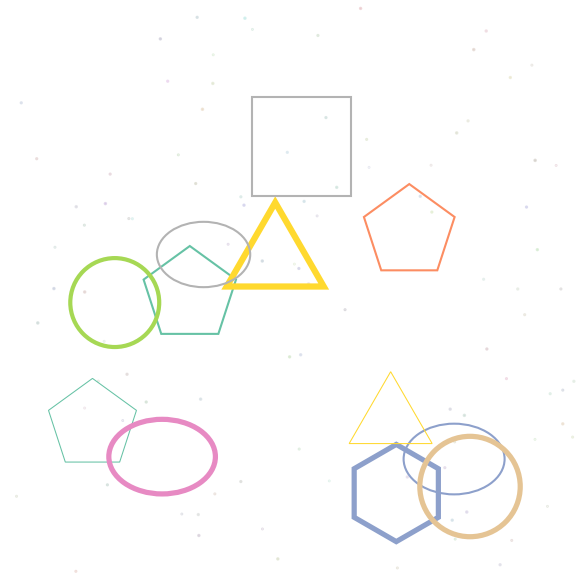[{"shape": "pentagon", "thickness": 1, "radius": 0.42, "center": [0.329, 0.489]}, {"shape": "pentagon", "thickness": 0.5, "radius": 0.4, "center": [0.16, 0.264]}, {"shape": "pentagon", "thickness": 1, "radius": 0.41, "center": [0.709, 0.598]}, {"shape": "oval", "thickness": 1, "radius": 0.44, "center": [0.786, 0.204]}, {"shape": "hexagon", "thickness": 2.5, "radius": 0.42, "center": [0.686, 0.145]}, {"shape": "oval", "thickness": 2.5, "radius": 0.46, "center": [0.281, 0.208]}, {"shape": "circle", "thickness": 2, "radius": 0.38, "center": [0.199, 0.475]}, {"shape": "triangle", "thickness": 0.5, "radius": 0.41, "center": [0.676, 0.273]}, {"shape": "triangle", "thickness": 3, "radius": 0.48, "center": [0.477, 0.551]}, {"shape": "circle", "thickness": 2.5, "radius": 0.43, "center": [0.814, 0.157]}, {"shape": "square", "thickness": 1, "radius": 0.43, "center": [0.522, 0.746]}, {"shape": "oval", "thickness": 1, "radius": 0.4, "center": [0.352, 0.558]}]